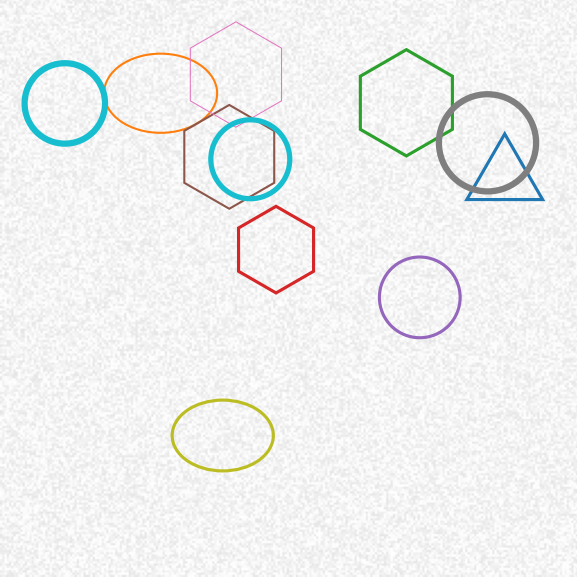[{"shape": "triangle", "thickness": 1.5, "radius": 0.38, "center": [0.874, 0.691]}, {"shape": "oval", "thickness": 1, "radius": 0.49, "center": [0.278, 0.838]}, {"shape": "hexagon", "thickness": 1.5, "radius": 0.46, "center": [0.704, 0.821]}, {"shape": "hexagon", "thickness": 1.5, "radius": 0.38, "center": [0.478, 0.567]}, {"shape": "circle", "thickness": 1.5, "radius": 0.35, "center": [0.727, 0.484]}, {"shape": "hexagon", "thickness": 1, "radius": 0.45, "center": [0.397, 0.728]}, {"shape": "hexagon", "thickness": 0.5, "radius": 0.46, "center": [0.409, 0.87]}, {"shape": "circle", "thickness": 3, "radius": 0.42, "center": [0.844, 0.752]}, {"shape": "oval", "thickness": 1.5, "radius": 0.44, "center": [0.386, 0.245]}, {"shape": "circle", "thickness": 3, "radius": 0.35, "center": [0.112, 0.82]}, {"shape": "circle", "thickness": 2.5, "radius": 0.34, "center": [0.433, 0.723]}]